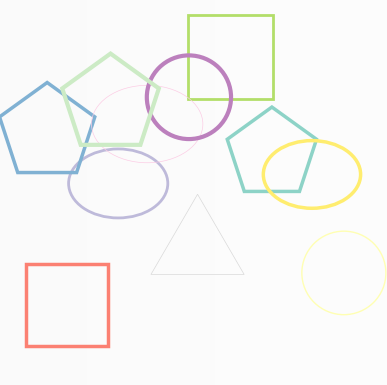[{"shape": "pentagon", "thickness": 2.5, "radius": 0.61, "center": [0.702, 0.601]}, {"shape": "circle", "thickness": 1, "radius": 0.54, "center": [0.887, 0.291]}, {"shape": "oval", "thickness": 2, "radius": 0.64, "center": [0.305, 0.524]}, {"shape": "square", "thickness": 2.5, "radius": 0.53, "center": [0.173, 0.207]}, {"shape": "pentagon", "thickness": 2.5, "radius": 0.65, "center": [0.122, 0.656]}, {"shape": "square", "thickness": 2, "radius": 0.54, "center": [0.595, 0.852]}, {"shape": "oval", "thickness": 0.5, "radius": 0.72, "center": [0.38, 0.678]}, {"shape": "triangle", "thickness": 0.5, "radius": 0.69, "center": [0.51, 0.357]}, {"shape": "circle", "thickness": 3, "radius": 0.54, "center": [0.488, 0.747]}, {"shape": "pentagon", "thickness": 3, "radius": 0.66, "center": [0.285, 0.73]}, {"shape": "oval", "thickness": 2.5, "radius": 0.63, "center": [0.805, 0.547]}]